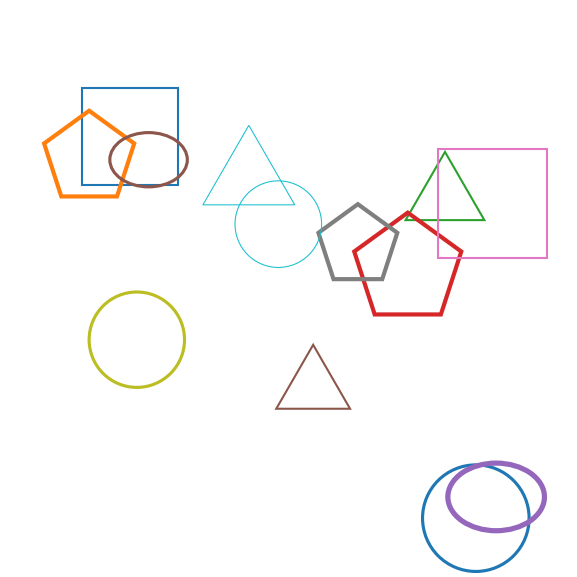[{"shape": "circle", "thickness": 1.5, "radius": 0.46, "center": [0.824, 0.102]}, {"shape": "square", "thickness": 1, "radius": 0.42, "center": [0.225, 0.763]}, {"shape": "pentagon", "thickness": 2, "radius": 0.41, "center": [0.154, 0.725]}, {"shape": "triangle", "thickness": 1, "radius": 0.39, "center": [0.771, 0.657]}, {"shape": "pentagon", "thickness": 2, "radius": 0.49, "center": [0.706, 0.533]}, {"shape": "oval", "thickness": 2.5, "radius": 0.42, "center": [0.859, 0.139]}, {"shape": "oval", "thickness": 1.5, "radius": 0.34, "center": [0.257, 0.723]}, {"shape": "triangle", "thickness": 1, "radius": 0.37, "center": [0.542, 0.328]}, {"shape": "square", "thickness": 1, "radius": 0.47, "center": [0.853, 0.646]}, {"shape": "pentagon", "thickness": 2, "radius": 0.36, "center": [0.62, 0.574]}, {"shape": "circle", "thickness": 1.5, "radius": 0.41, "center": [0.237, 0.411]}, {"shape": "triangle", "thickness": 0.5, "radius": 0.46, "center": [0.431, 0.69]}, {"shape": "circle", "thickness": 0.5, "radius": 0.37, "center": [0.482, 0.611]}]